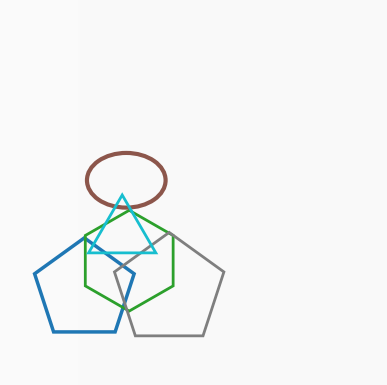[{"shape": "pentagon", "thickness": 2.5, "radius": 0.68, "center": [0.218, 0.247]}, {"shape": "hexagon", "thickness": 2, "radius": 0.65, "center": [0.333, 0.323]}, {"shape": "oval", "thickness": 3, "radius": 0.51, "center": [0.326, 0.532]}, {"shape": "pentagon", "thickness": 2, "radius": 0.74, "center": [0.437, 0.248]}, {"shape": "triangle", "thickness": 2, "radius": 0.5, "center": [0.315, 0.393]}]